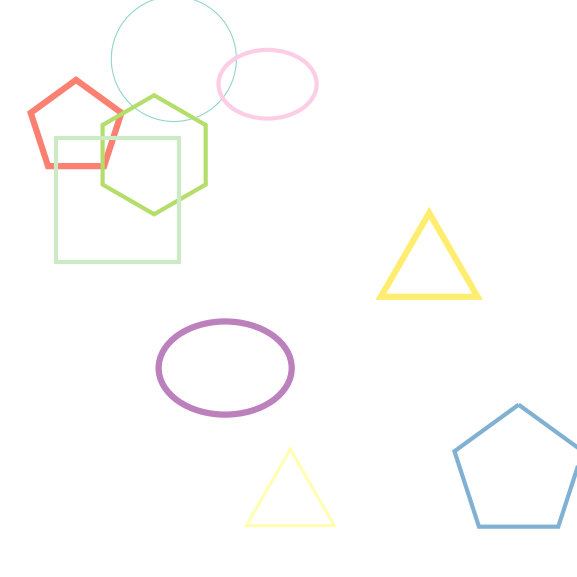[{"shape": "circle", "thickness": 0.5, "radius": 0.54, "center": [0.301, 0.897]}, {"shape": "triangle", "thickness": 1.5, "radius": 0.44, "center": [0.503, 0.133]}, {"shape": "pentagon", "thickness": 3, "radius": 0.41, "center": [0.132, 0.778]}, {"shape": "pentagon", "thickness": 2, "radius": 0.58, "center": [0.898, 0.182]}, {"shape": "hexagon", "thickness": 2, "radius": 0.52, "center": [0.267, 0.731]}, {"shape": "oval", "thickness": 2, "radius": 0.42, "center": [0.463, 0.853]}, {"shape": "oval", "thickness": 3, "radius": 0.58, "center": [0.39, 0.362]}, {"shape": "square", "thickness": 2, "radius": 0.53, "center": [0.204, 0.653]}, {"shape": "triangle", "thickness": 3, "radius": 0.48, "center": [0.743, 0.534]}]